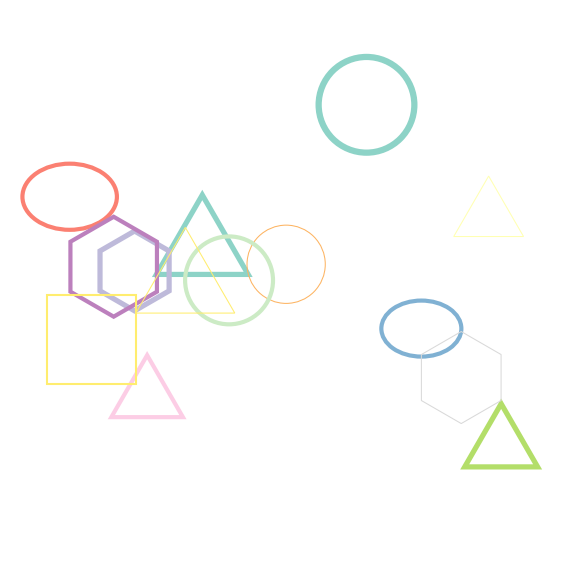[{"shape": "circle", "thickness": 3, "radius": 0.41, "center": [0.635, 0.818]}, {"shape": "triangle", "thickness": 2.5, "radius": 0.46, "center": [0.35, 0.57]}, {"shape": "triangle", "thickness": 0.5, "radius": 0.35, "center": [0.846, 0.624]}, {"shape": "hexagon", "thickness": 2.5, "radius": 0.35, "center": [0.233, 0.53]}, {"shape": "oval", "thickness": 2, "radius": 0.41, "center": [0.121, 0.658]}, {"shape": "oval", "thickness": 2, "radius": 0.35, "center": [0.73, 0.43]}, {"shape": "circle", "thickness": 0.5, "radius": 0.34, "center": [0.495, 0.542]}, {"shape": "triangle", "thickness": 2.5, "radius": 0.36, "center": [0.868, 0.227]}, {"shape": "triangle", "thickness": 2, "radius": 0.36, "center": [0.255, 0.313]}, {"shape": "hexagon", "thickness": 0.5, "radius": 0.4, "center": [0.799, 0.345]}, {"shape": "hexagon", "thickness": 2, "radius": 0.43, "center": [0.197, 0.537]}, {"shape": "circle", "thickness": 2, "radius": 0.38, "center": [0.397, 0.514]}, {"shape": "triangle", "thickness": 0.5, "radius": 0.49, "center": [0.321, 0.506]}, {"shape": "square", "thickness": 1, "radius": 0.39, "center": [0.159, 0.411]}]